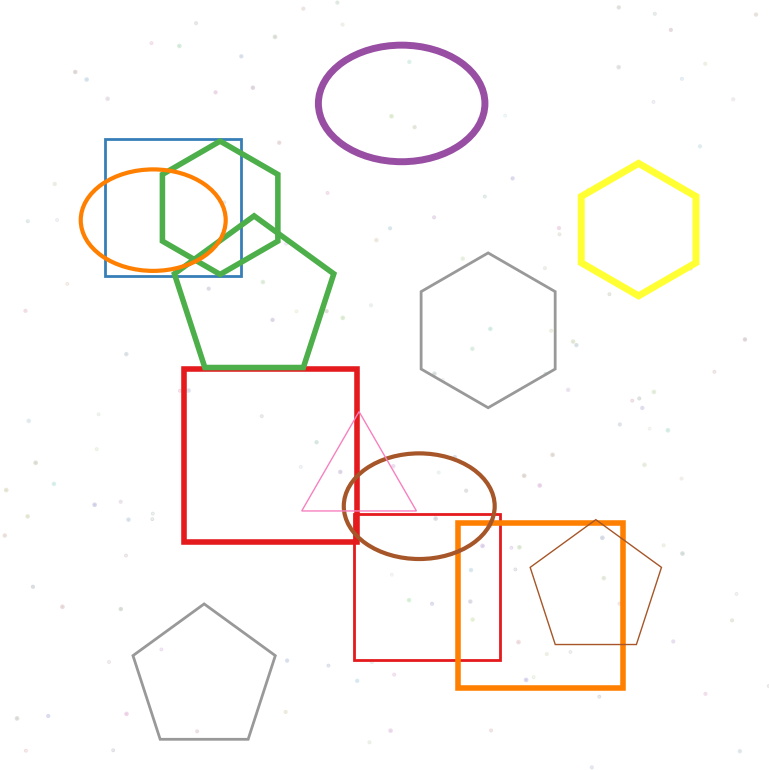[{"shape": "square", "thickness": 2, "radius": 0.56, "center": [0.352, 0.408]}, {"shape": "square", "thickness": 1, "radius": 0.47, "center": [0.555, 0.237]}, {"shape": "square", "thickness": 1, "radius": 0.44, "center": [0.225, 0.731]}, {"shape": "pentagon", "thickness": 2, "radius": 0.54, "center": [0.33, 0.611]}, {"shape": "hexagon", "thickness": 2, "radius": 0.43, "center": [0.286, 0.73]}, {"shape": "oval", "thickness": 2.5, "radius": 0.54, "center": [0.522, 0.866]}, {"shape": "oval", "thickness": 1.5, "radius": 0.47, "center": [0.199, 0.714]}, {"shape": "square", "thickness": 2, "radius": 0.54, "center": [0.702, 0.214]}, {"shape": "hexagon", "thickness": 2.5, "radius": 0.43, "center": [0.829, 0.702]}, {"shape": "oval", "thickness": 1.5, "radius": 0.49, "center": [0.544, 0.343]}, {"shape": "pentagon", "thickness": 0.5, "radius": 0.45, "center": [0.774, 0.235]}, {"shape": "triangle", "thickness": 0.5, "radius": 0.43, "center": [0.466, 0.379]}, {"shape": "pentagon", "thickness": 1, "radius": 0.49, "center": [0.265, 0.119]}, {"shape": "hexagon", "thickness": 1, "radius": 0.5, "center": [0.634, 0.571]}]